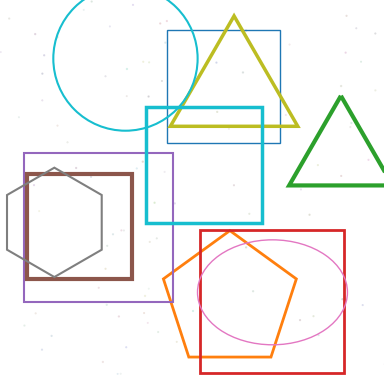[{"shape": "square", "thickness": 1, "radius": 0.73, "center": [0.581, 0.776]}, {"shape": "pentagon", "thickness": 2, "radius": 0.91, "center": [0.597, 0.219]}, {"shape": "triangle", "thickness": 3, "radius": 0.78, "center": [0.885, 0.596]}, {"shape": "square", "thickness": 2, "radius": 0.93, "center": [0.707, 0.217]}, {"shape": "square", "thickness": 1.5, "radius": 0.97, "center": [0.255, 0.408]}, {"shape": "square", "thickness": 3, "radius": 0.68, "center": [0.208, 0.411]}, {"shape": "oval", "thickness": 1, "radius": 0.97, "center": [0.708, 0.241]}, {"shape": "hexagon", "thickness": 1.5, "radius": 0.71, "center": [0.141, 0.422]}, {"shape": "triangle", "thickness": 2.5, "radius": 0.96, "center": [0.608, 0.767]}, {"shape": "circle", "thickness": 1.5, "radius": 0.94, "center": [0.326, 0.848]}, {"shape": "square", "thickness": 2.5, "radius": 0.75, "center": [0.529, 0.571]}]